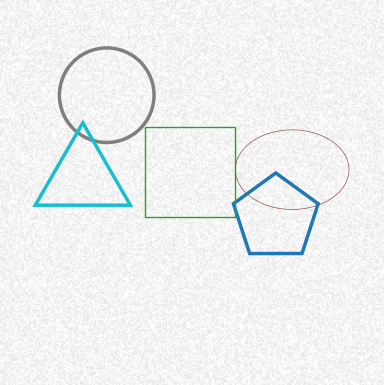[{"shape": "pentagon", "thickness": 2.5, "radius": 0.58, "center": [0.716, 0.435]}, {"shape": "square", "thickness": 1, "radius": 0.58, "center": [0.494, 0.554]}, {"shape": "oval", "thickness": 0.5, "radius": 0.74, "center": [0.759, 0.559]}, {"shape": "circle", "thickness": 2.5, "radius": 0.61, "center": [0.277, 0.753]}, {"shape": "triangle", "thickness": 2.5, "radius": 0.71, "center": [0.215, 0.538]}]